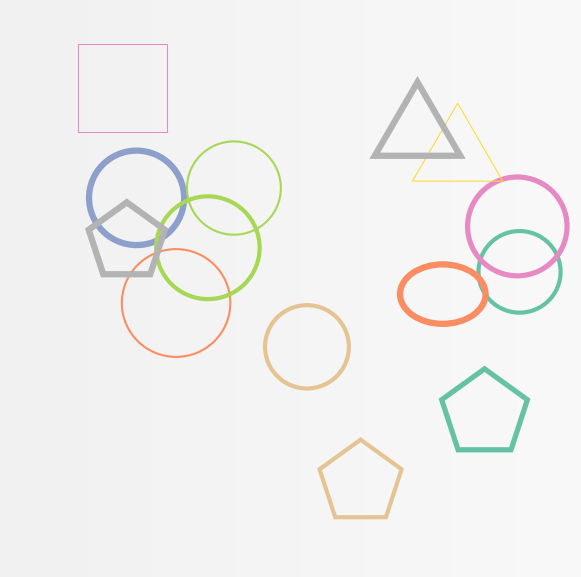[{"shape": "circle", "thickness": 2, "radius": 0.35, "center": [0.894, 0.528]}, {"shape": "pentagon", "thickness": 2.5, "radius": 0.39, "center": [0.834, 0.283]}, {"shape": "circle", "thickness": 1, "radius": 0.47, "center": [0.303, 0.474]}, {"shape": "oval", "thickness": 3, "radius": 0.37, "center": [0.762, 0.49]}, {"shape": "circle", "thickness": 3, "radius": 0.41, "center": [0.235, 0.657]}, {"shape": "circle", "thickness": 2.5, "radius": 0.43, "center": [0.89, 0.607]}, {"shape": "square", "thickness": 0.5, "radius": 0.38, "center": [0.211, 0.847]}, {"shape": "circle", "thickness": 2, "radius": 0.44, "center": [0.358, 0.57]}, {"shape": "circle", "thickness": 1, "radius": 0.4, "center": [0.402, 0.673]}, {"shape": "triangle", "thickness": 0.5, "radius": 0.45, "center": [0.787, 0.73]}, {"shape": "circle", "thickness": 2, "radius": 0.36, "center": [0.528, 0.399]}, {"shape": "pentagon", "thickness": 2, "radius": 0.37, "center": [0.62, 0.164]}, {"shape": "triangle", "thickness": 3, "radius": 0.42, "center": [0.718, 0.772]}, {"shape": "pentagon", "thickness": 3, "radius": 0.34, "center": [0.218, 0.58]}]